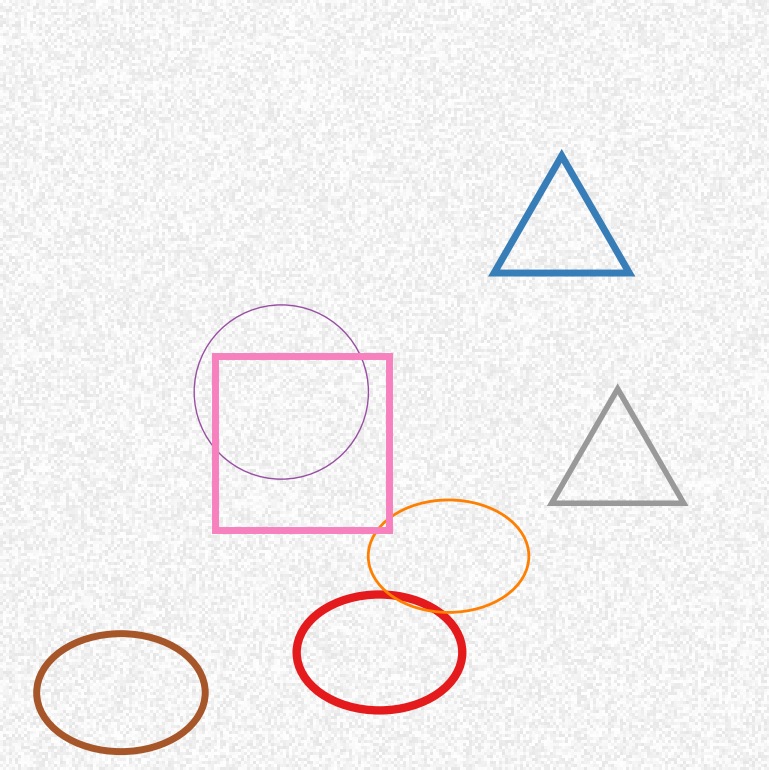[{"shape": "oval", "thickness": 3, "radius": 0.54, "center": [0.493, 0.153]}, {"shape": "triangle", "thickness": 2.5, "radius": 0.51, "center": [0.73, 0.696]}, {"shape": "circle", "thickness": 0.5, "radius": 0.57, "center": [0.365, 0.491]}, {"shape": "oval", "thickness": 1, "radius": 0.52, "center": [0.583, 0.278]}, {"shape": "oval", "thickness": 2.5, "radius": 0.55, "center": [0.157, 0.1]}, {"shape": "square", "thickness": 2.5, "radius": 0.56, "center": [0.392, 0.425]}, {"shape": "triangle", "thickness": 2, "radius": 0.5, "center": [0.802, 0.396]}]